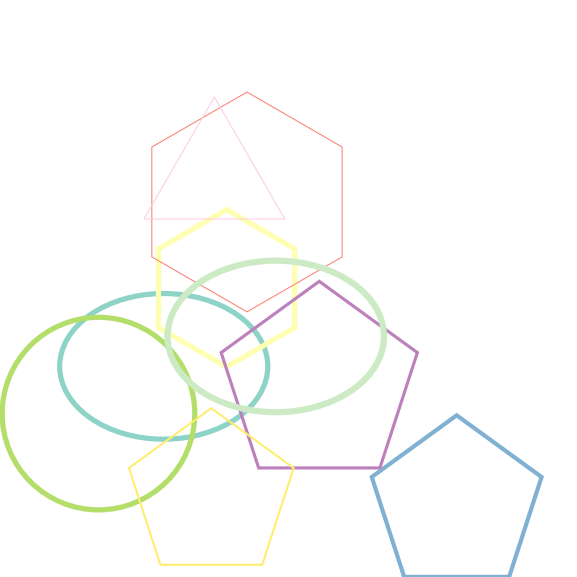[{"shape": "oval", "thickness": 2.5, "radius": 0.9, "center": [0.284, 0.365]}, {"shape": "hexagon", "thickness": 2.5, "radius": 0.68, "center": [0.392, 0.5]}, {"shape": "hexagon", "thickness": 0.5, "radius": 0.95, "center": [0.428, 0.649]}, {"shape": "pentagon", "thickness": 2, "radius": 0.77, "center": [0.791, 0.125]}, {"shape": "circle", "thickness": 2.5, "radius": 0.83, "center": [0.17, 0.283]}, {"shape": "triangle", "thickness": 0.5, "radius": 0.7, "center": [0.371, 0.69]}, {"shape": "pentagon", "thickness": 1.5, "radius": 0.89, "center": [0.553, 0.333]}, {"shape": "oval", "thickness": 3, "radius": 0.94, "center": [0.477, 0.417]}, {"shape": "pentagon", "thickness": 1, "radius": 0.75, "center": [0.366, 0.142]}]